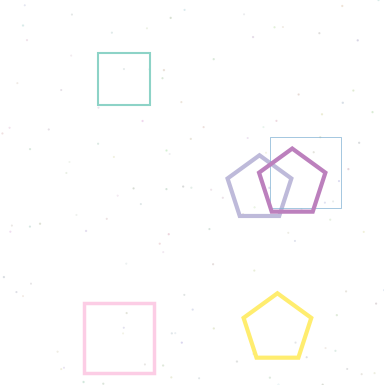[{"shape": "square", "thickness": 1.5, "radius": 0.34, "center": [0.322, 0.795]}, {"shape": "pentagon", "thickness": 3, "radius": 0.44, "center": [0.674, 0.51]}, {"shape": "square", "thickness": 0.5, "radius": 0.46, "center": [0.793, 0.552]}, {"shape": "square", "thickness": 2.5, "radius": 0.45, "center": [0.31, 0.123]}, {"shape": "pentagon", "thickness": 3, "radius": 0.45, "center": [0.759, 0.524]}, {"shape": "pentagon", "thickness": 3, "radius": 0.46, "center": [0.721, 0.146]}]